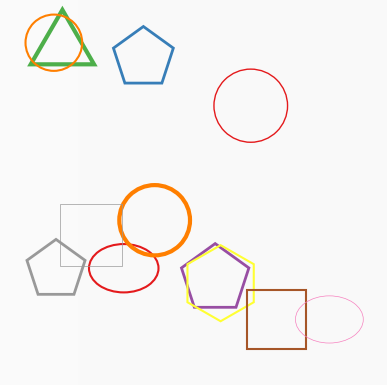[{"shape": "circle", "thickness": 1, "radius": 0.47, "center": [0.647, 0.725]}, {"shape": "oval", "thickness": 1.5, "radius": 0.45, "center": [0.319, 0.303]}, {"shape": "pentagon", "thickness": 2, "radius": 0.41, "center": [0.37, 0.85]}, {"shape": "triangle", "thickness": 3, "radius": 0.47, "center": [0.161, 0.88]}, {"shape": "pentagon", "thickness": 2, "radius": 0.46, "center": [0.555, 0.276]}, {"shape": "circle", "thickness": 3, "radius": 0.46, "center": [0.399, 0.428]}, {"shape": "circle", "thickness": 1.5, "radius": 0.37, "center": [0.139, 0.889]}, {"shape": "hexagon", "thickness": 1.5, "radius": 0.49, "center": [0.569, 0.264]}, {"shape": "square", "thickness": 1.5, "radius": 0.38, "center": [0.713, 0.17]}, {"shape": "oval", "thickness": 0.5, "radius": 0.44, "center": [0.85, 0.17]}, {"shape": "square", "thickness": 0.5, "radius": 0.4, "center": [0.235, 0.39]}, {"shape": "pentagon", "thickness": 2, "radius": 0.39, "center": [0.145, 0.299]}]